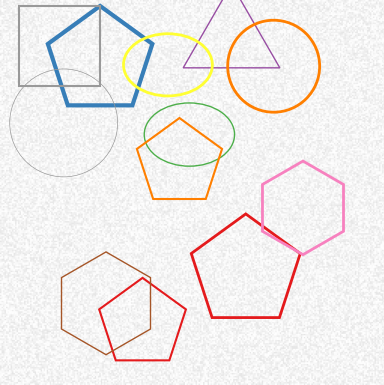[{"shape": "pentagon", "thickness": 2, "radius": 0.74, "center": [0.638, 0.296]}, {"shape": "pentagon", "thickness": 1.5, "radius": 0.59, "center": [0.37, 0.16]}, {"shape": "pentagon", "thickness": 3, "radius": 0.71, "center": [0.26, 0.842]}, {"shape": "oval", "thickness": 1, "radius": 0.59, "center": [0.492, 0.65]}, {"shape": "triangle", "thickness": 1, "radius": 0.72, "center": [0.601, 0.896]}, {"shape": "pentagon", "thickness": 1.5, "radius": 0.58, "center": [0.466, 0.577]}, {"shape": "circle", "thickness": 2, "radius": 0.6, "center": [0.711, 0.828]}, {"shape": "oval", "thickness": 2, "radius": 0.58, "center": [0.436, 0.832]}, {"shape": "hexagon", "thickness": 1, "radius": 0.67, "center": [0.275, 0.212]}, {"shape": "hexagon", "thickness": 2, "radius": 0.61, "center": [0.787, 0.46]}, {"shape": "circle", "thickness": 0.5, "radius": 0.7, "center": [0.165, 0.681]}, {"shape": "square", "thickness": 1.5, "radius": 0.52, "center": [0.155, 0.88]}]